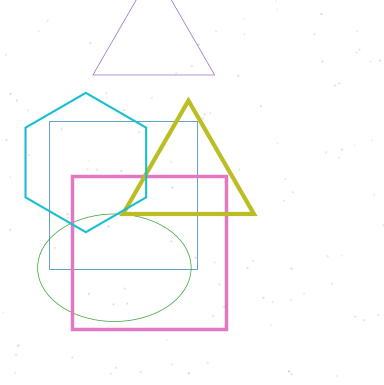[{"shape": "square", "thickness": 0.5, "radius": 0.96, "center": [0.318, 0.494]}, {"shape": "oval", "thickness": 0.5, "radius": 1.0, "center": [0.297, 0.305]}, {"shape": "triangle", "thickness": 0.5, "radius": 0.91, "center": [0.399, 0.897]}, {"shape": "square", "thickness": 2.5, "radius": 1.0, "center": [0.388, 0.344]}, {"shape": "triangle", "thickness": 3, "radius": 0.98, "center": [0.489, 0.542]}, {"shape": "hexagon", "thickness": 1.5, "radius": 0.9, "center": [0.223, 0.578]}]